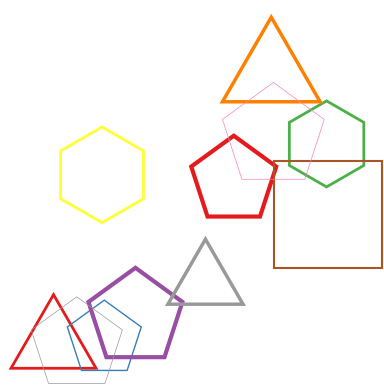[{"shape": "triangle", "thickness": 2, "radius": 0.64, "center": [0.139, 0.107]}, {"shape": "pentagon", "thickness": 3, "radius": 0.58, "center": [0.607, 0.531]}, {"shape": "pentagon", "thickness": 1, "radius": 0.5, "center": [0.271, 0.119]}, {"shape": "hexagon", "thickness": 2, "radius": 0.56, "center": [0.848, 0.626]}, {"shape": "pentagon", "thickness": 3, "radius": 0.64, "center": [0.352, 0.176]}, {"shape": "triangle", "thickness": 2.5, "radius": 0.73, "center": [0.705, 0.809]}, {"shape": "hexagon", "thickness": 2, "radius": 0.62, "center": [0.265, 0.546]}, {"shape": "square", "thickness": 1.5, "radius": 0.7, "center": [0.852, 0.444]}, {"shape": "pentagon", "thickness": 0.5, "radius": 0.69, "center": [0.71, 0.647]}, {"shape": "pentagon", "thickness": 0.5, "radius": 0.62, "center": [0.199, 0.105]}, {"shape": "triangle", "thickness": 2.5, "radius": 0.56, "center": [0.534, 0.266]}]